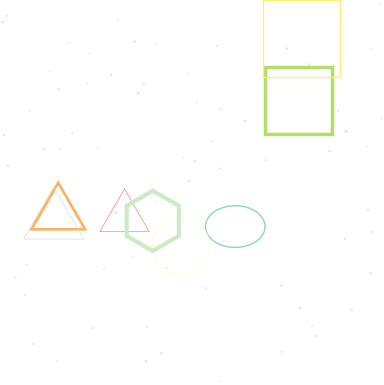[{"shape": "oval", "thickness": 1, "radius": 0.39, "center": [0.611, 0.412]}, {"shape": "circle", "thickness": 0.5, "radius": 0.37, "center": [0.471, 0.36]}, {"shape": "triangle", "thickness": 0.5, "radius": 0.37, "center": [0.323, 0.435]}, {"shape": "triangle", "thickness": 2, "radius": 0.4, "center": [0.151, 0.445]}, {"shape": "square", "thickness": 2.5, "radius": 0.43, "center": [0.776, 0.739]}, {"shape": "triangle", "thickness": 0.5, "radius": 0.45, "center": [0.139, 0.424]}, {"shape": "hexagon", "thickness": 3, "radius": 0.39, "center": [0.397, 0.426]}, {"shape": "square", "thickness": 1, "radius": 0.5, "center": [0.783, 0.9]}]